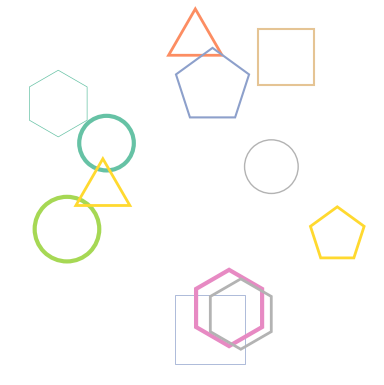[{"shape": "hexagon", "thickness": 0.5, "radius": 0.43, "center": [0.151, 0.731]}, {"shape": "circle", "thickness": 3, "radius": 0.35, "center": [0.277, 0.628]}, {"shape": "triangle", "thickness": 2, "radius": 0.4, "center": [0.507, 0.897]}, {"shape": "square", "thickness": 0.5, "radius": 0.45, "center": [0.546, 0.144]}, {"shape": "pentagon", "thickness": 1.5, "radius": 0.5, "center": [0.552, 0.776]}, {"shape": "hexagon", "thickness": 3, "radius": 0.5, "center": [0.595, 0.2]}, {"shape": "circle", "thickness": 3, "radius": 0.42, "center": [0.174, 0.405]}, {"shape": "pentagon", "thickness": 2, "radius": 0.37, "center": [0.876, 0.389]}, {"shape": "triangle", "thickness": 2, "radius": 0.4, "center": [0.267, 0.507]}, {"shape": "square", "thickness": 1.5, "radius": 0.36, "center": [0.744, 0.851]}, {"shape": "hexagon", "thickness": 2, "radius": 0.46, "center": [0.625, 0.184]}, {"shape": "circle", "thickness": 1, "radius": 0.35, "center": [0.705, 0.567]}]